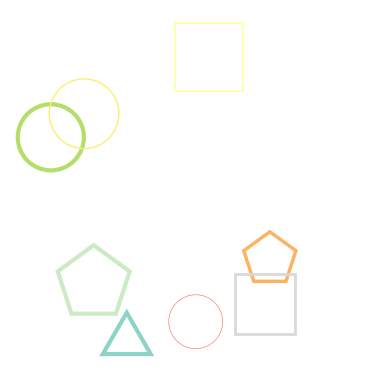[{"shape": "triangle", "thickness": 3, "radius": 0.36, "center": [0.329, 0.116]}, {"shape": "square", "thickness": 1.5, "radius": 0.44, "center": [0.542, 0.853]}, {"shape": "circle", "thickness": 0.5, "radius": 0.35, "center": [0.508, 0.164]}, {"shape": "pentagon", "thickness": 2.5, "radius": 0.36, "center": [0.701, 0.327]}, {"shape": "circle", "thickness": 3, "radius": 0.43, "center": [0.132, 0.643]}, {"shape": "square", "thickness": 2, "radius": 0.39, "center": [0.689, 0.211]}, {"shape": "pentagon", "thickness": 3, "radius": 0.49, "center": [0.243, 0.265]}, {"shape": "circle", "thickness": 1, "radius": 0.45, "center": [0.218, 0.705]}]